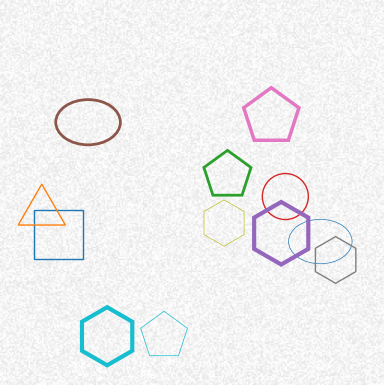[{"shape": "square", "thickness": 1, "radius": 0.32, "center": [0.152, 0.391]}, {"shape": "oval", "thickness": 0.5, "radius": 0.41, "center": [0.832, 0.373]}, {"shape": "triangle", "thickness": 1, "radius": 0.35, "center": [0.109, 0.451]}, {"shape": "pentagon", "thickness": 2, "radius": 0.32, "center": [0.591, 0.545]}, {"shape": "circle", "thickness": 1, "radius": 0.3, "center": [0.741, 0.49]}, {"shape": "hexagon", "thickness": 3, "radius": 0.41, "center": [0.73, 0.394]}, {"shape": "oval", "thickness": 2, "radius": 0.42, "center": [0.229, 0.683]}, {"shape": "pentagon", "thickness": 2.5, "radius": 0.38, "center": [0.705, 0.697]}, {"shape": "hexagon", "thickness": 1, "radius": 0.3, "center": [0.872, 0.325]}, {"shape": "hexagon", "thickness": 0.5, "radius": 0.3, "center": [0.582, 0.421]}, {"shape": "pentagon", "thickness": 0.5, "radius": 0.32, "center": [0.426, 0.128]}, {"shape": "hexagon", "thickness": 3, "radius": 0.38, "center": [0.278, 0.127]}]